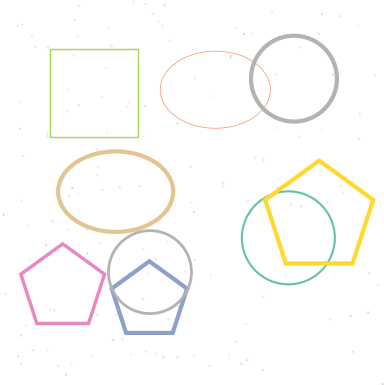[{"shape": "circle", "thickness": 1.5, "radius": 0.6, "center": [0.749, 0.382]}, {"shape": "oval", "thickness": 0.5, "radius": 0.72, "center": [0.559, 0.767]}, {"shape": "pentagon", "thickness": 3, "radius": 0.51, "center": [0.388, 0.219]}, {"shape": "pentagon", "thickness": 2.5, "radius": 0.57, "center": [0.163, 0.252]}, {"shape": "square", "thickness": 1, "radius": 0.57, "center": [0.244, 0.757]}, {"shape": "pentagon", "thickness": 3, "radius": 0.74, "center": [0.829, 0.435]}, {"shape": "oval", "thickness": 3, "radius": 0.75, "center": [0.3, 0.502]}, {"shape": "circle", "thickness": 2, "radius": 0.54, "center": [0.39, 0.293]}, {"shape": "circle", "thickness": 3, "radius": 0.56, "center": [0.764, 0.796]}]